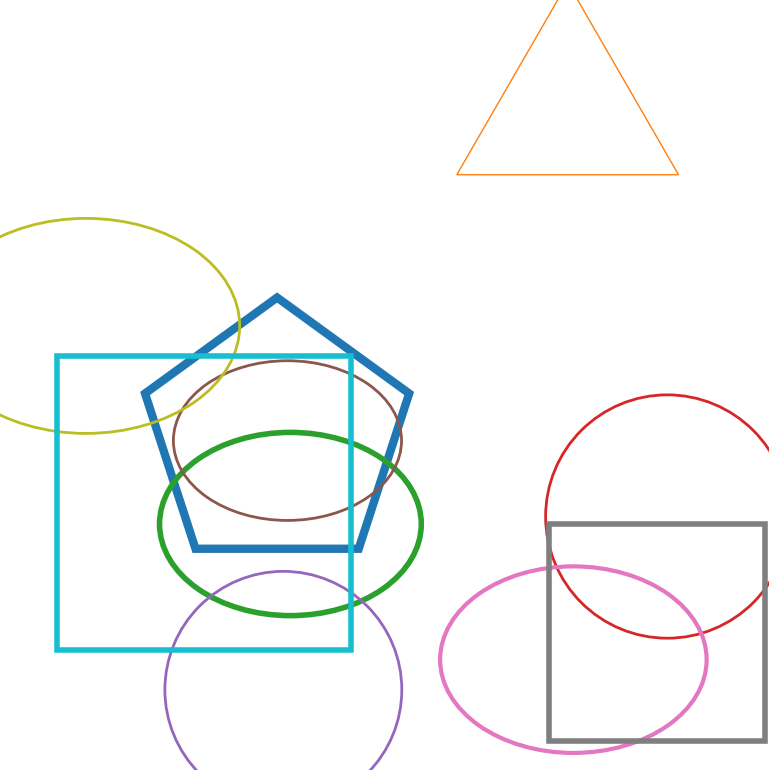[{"shape": "pentagon", "thickness": 3, "radius": 0.9, "center": [0.36, 0.433]}, {"shape": "triangle", "thickness": 0.5, "radius": 0.83, "center": [0.737, 0.856]}, {"shape": "oval", "thickness": 2, "radius": 0.85, "center": [0.377, 0.319]}, {"shape": "circle", "thickness": 1, "radius": 0.79, "center": [0.867, 0.329]}, {"shape": "circle", "thickness": 1, "radius": 0.77, "center": [0.368, 0.104]}, {"shape": "oval", "thickness": 1, "radius": 0.74, "center": [0.373, 0.428]}, {"shape": "oval", "thickness": 1.5, "radius": 0.87, "center": [0.745, 0.143]}, {"shape": "square", "thickness": 2, "radius": 0.7, "center": [0.854, 0.179]}, {"shape": "oval", "thickness": 1, "radius": 1.0, "center": [0.112, 0.577]}, {"shape": "square", "thickness": 2, "radius": 0.95, "center": [0.265, 0.347]}]